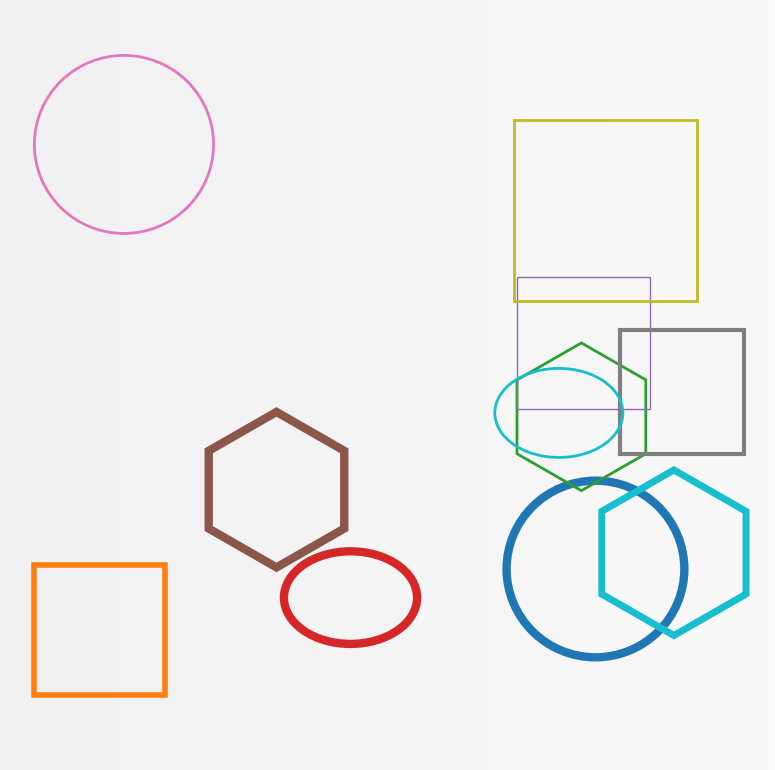[{"shape": "circle", "thickness": 3, "radius": 0.57, "center": [0.768, 0.261]}, {"shape": "square", "thickness": 2, "radius": 0.42, "center": [0.128, 0.182]}, {"shape": "hexagon", "thickness": 1, "radius": 0.48, "center": [0.75, 0.459]}, {"shape": "oval", "thickness": 3, "radius": 0.43, "center": [0.452, 0.224]}, {"shape": "square", "thickness": 0.5, "radius": 0.43, "center": [0.753, 0.555]}, {"shape": "hexagon", "thickness": 3, "radius": 0.5, "center": [0.357, 0.364]}, {"shape": "circle", "thickness": 1, "radius": 0.58, "center": [0.16, 0.812]}, {"shape": "square", "thickness": 1.5, "radius": 0.4, "center": [0.88, 0.491]}, {"shape": "square", "thickness": 1, "radius": 0.59, "center": [0.781, 0.726]}, {"shape": "hexagon", "thickness": 2.5, "radius": 0.54, "center": [0.87, 0.282]}, {"shape": "oval", "thickness": 1, "radius": 0.41, "center": [0.721, 0.464]}]